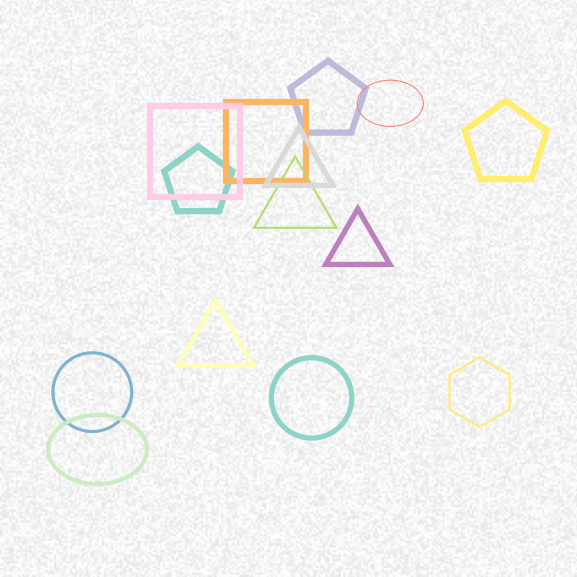[{"shape": "circle", "thickness": 2.5, "radius": 0.35, "center": [0.54, 0.31]}, {"shape": "pentagon", "thickness": 3, "radius": 0.31, "center": [0.343, 0.684]}, {"shape": "triangle", "thickness": 2, "radius": 0.38, "center": [0.374, 0.404]}, {"shape": "pentagon", "thickness": 3, "radius": 0.34, "center": [0.568, 0.825]}, {"shape": "oval", "thickness": 0.5, "radius": 0.29, "center": [0.676, 0.82]}, {"shape": "circle", "thickness": 1.5, "radius": 0.34, "center": [0.16, 0.32]}, {"shape": "square", "thickness": 3, "radius": 0.34, "center": [0.46, 0.754]}, {"shape": "triangle", "thickness": 1, "radius": 0.41, "center": [0.511, 0.646]}, {"shape": "square", "thickness": 3, "radius": 0.39, "center": [0.338, 0.737]}, {"shape": "triangle", "thickness": 2.5, "radius": 0.34, "center": [0.518, 0.712]}, {"shape": "triangle", "thickness": 2.5, "radius": 0.32, "center": [0.62, 0.573]}, {"shape": "oval", "thickness": 2, "radius": 0.43, "center": [0.169, 0.221]}, {"shape": "pentagon", "thickness": 3, "radius": 0.37, "center": [0.876, 0.75]}, {"shape": "hexagon", "thickness": 1, "radius": 0.3, "center": [0.83, 0.32]}]